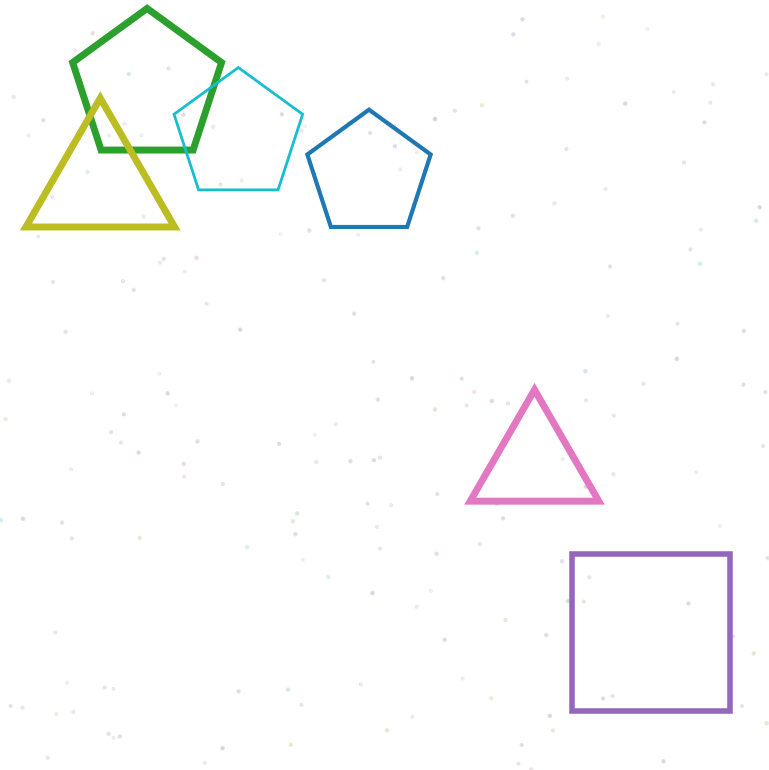[{"shape": "pentagon", "thickness": 1.5, "radius": 0.42, "center": [0.479, 0.773]}, {"shape": "pentagon", "thickness": 2.5, "radius": 0.51, "center": [0.191, 0.887]}, {"shape": "square", "thickness": 2, "radius": 0.51, "center": [0.846, 0.179]}, {"shape": "triangle", "thickness": 2.5, "radius": 0.48, "center": [0.694, 0.397]}, {"shape": "triangle", "thickness": 2.5, "radius": 0.56, "center": [0.13, 0.761]}, {"shape": "pentagon", "thickness": 1, "radius": 0.44, "center": [0.31, 0.824]}]